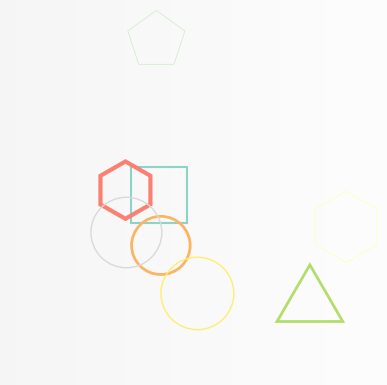[{"shape": "square", "thickness": 1.5, "radius": 0.36, "center": [0.411, 0.494]}, {"shape": "hexagon", "thickness": 0.5, "radius": 0.46, "center": [0.894, 0.411]}, {"shape": "hexagon", "thickness": 3, "radius": 0.37, "center": [0.324, 0.506]}, {"shape": "circle", "thickness": 2, "radius": 0.38, "center": [0.415, 0.363]}, {"shape": "triangle", "thickness": 2, "radius": 0.49, "center": [0.8, 0.214]}, {"shape": "circle", "thickness": 1, "radius": 0.46, "center": [0.326, 0.396]}, {"shape": "pentagon", "thickness": 0.5, "radius": 0.39, "center": [0.404, 0.896]}, {"shape": "circle", "thickness": 1, "radius": 0.47, "center": [0.509, 0.238]}]